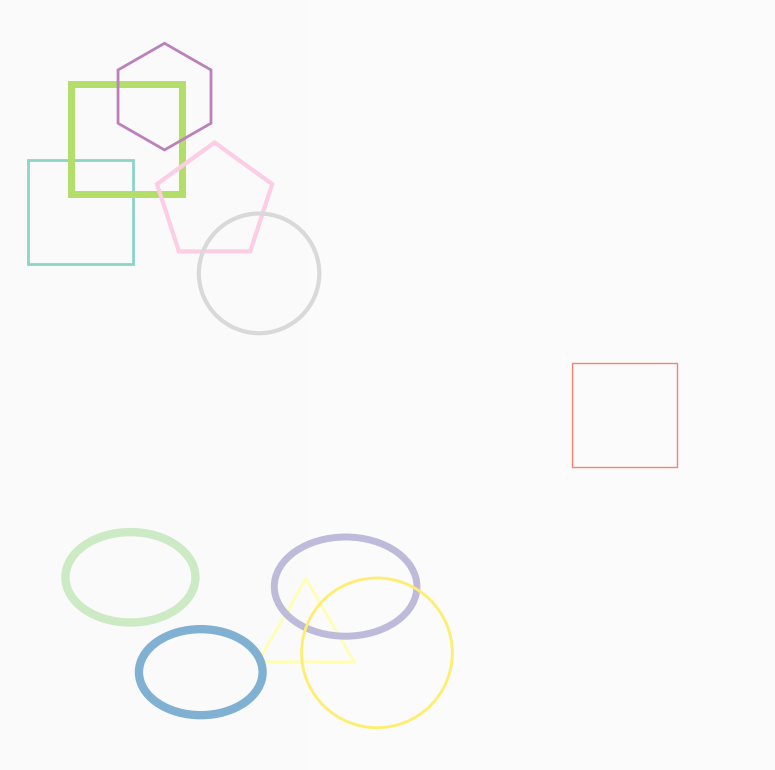[{"shape": "square", "thickness": 1, "radius": 0.34, "center": [0.103, 0.725]}, {"shape": "triangle", "thickness": 1, "radius": 0.36, "center": [0.395, 0.176]}, {"shape": "oval", "thickness": 2.5, "radius": 0.46, "center": [0.446, 0.238]}, {"shape": "square", "thickness": 0.5, "radius": 0.34, "center": [0.806, 0.461]}, {"shape": "oval", "thickness": 3, "radius": 0.4, "center": [0.259, 0.127]}, {"shape": "square", "thickness": 2.5, "radius": 0.36, "center": [0.163, 0.819]}, {"shape": "pentagon", "thickness": 1.5, "radius": 0.39, "center": [0.277, 0.737]}, {"shape": "circle", "thickness": 1.5, "radius": 0.39, "center": [0.334, 0.645]}, {"shape": "hexagon", "thickness": 1, "radius": 0.35, "center": [0.212, 0.875]}, {"shape": "oval", "thickness": 3, "radius": 0.42, "center": [0.168, 0.25]}, {"shape": "circle", "thickness": 1, "radius": 0.49, "center": [0.486, 0.152]}]